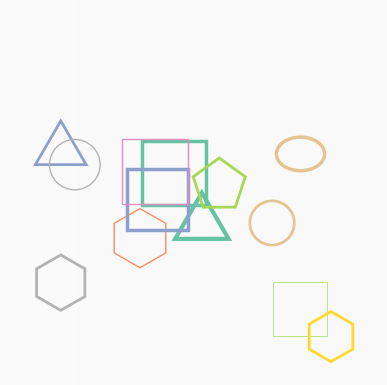[{"shape": "square", "thickness": 2.5, "radius": 0.41, "center": [0.45, 0.551]}, {"shape": "triangle", "thickness": 3, "radius": 0.4, "center": [0.521, 0.419]}, {"shape": "hexagon", "thickness": 1, "radius": 0.38, "center": [0.361, 0.381]}, {"shape": "square", "thickness": 2.5, "radius": 0.39, "center": [0.406, 0.482]}, {"shape": "triangle", "thickness": 2, "radius": 0.38, "center": [0.157, 0.61]}, {"shape": "square", "thickness": 1, "radius": 0.42, "center": [0.4, 0.554]}, {"shape": "square", "thickness": 0.5, "radius": 0.35, "center": [0.774, 0.198]}, {"shape": "pentagon", "thickness": 2, "radius": 0.35, "center": [0.566, 0.519]}, {"shape": "hexagon", "thickness": 2, "radius": 0.33, "center": [0.854, 0.126]}, {"shape": "oval", "thickness": 2.5, "radius": 0.31, "center": [0.776, 0.6]}, {"shape": "circle", "thickness": 2, "radius": 0.29, "center": [0.702, 0.421]}, {"shape": "hexagon", "thickness": 2, "radius": 0.36, "center": [0.157, 0.266]}, {"shape": "circle", "thickness": 1, "radius": 0.33, "center": [0.193, 0.572]}]